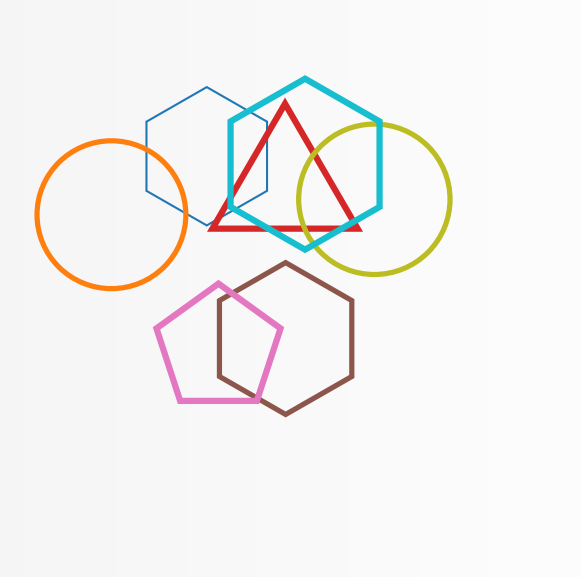[{"shape": "hexagon", "thickness": 1, "radius": 0.6, "center": [0.356, 0.729]}, {"shape": "circle", "thickness": 2.5, "radius": 0.64, "center": [0.192, 0.627]}, {"shape": "triangle", "thickness": 3, "radius": 0.72, "center": [0.49, 0.675]}, {"shape": "hexagon", "thickness": 2.5, "radius": 0.66, "center": [0.491, 0.413]}, {"shape": "pentagon", "thickness": 3, "radius": 0.56, "center": [0.376, 0.396]}, {"shape": "circle", "thickness": 2.5, "radius": 0.65, "center": [0.644, 0.654]}, {"shape": "hexagon", "thickness": 3, "radius": 0.74, "center": [0.525, 0.715]}]